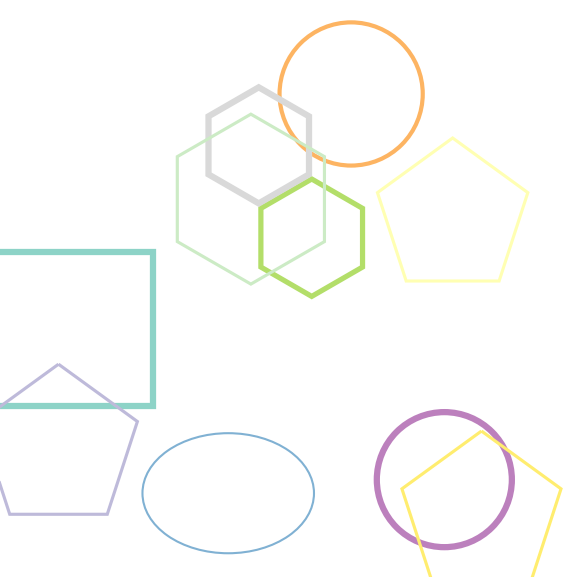[{"shape": "square", "thickness": 3, "radius": 0.67, "center": [0.131, 0.43]}, {"shape": "pentagon", "thickness": 1.5, "radius": 0.68, "center": [0.784, 0.623]}, {"shape": "pentagon", "thickness": 1.5, "radius": 0.72, "center": [0.101, 0.225]}, {"shape": "oval", "thickness": 1, "radius": 0.74, "center": [0.395, 0.145]}, {"shape": "circle", "thickness": 2, "radius": 0.62, "center": [0.608, 0.836]}, {"shape": "hexagon", "thickness": 2.5, "radius": 0.51, "center": [0.54, 0.588]}, {"shape": "hexagon", "thickness": 3, "radius": 0.5, "center": [0.448, 0.747]}, {"shape": "circle", "thickness": 3, "radius": 0.58, "center": [0.769, 0.169]}, {"shape": "hexagon", "thickness": 1.5, "radius": 0.74, "center": [0.434, 0.654]}, {"shape": "pentagon", "thickness": 1.5, "radius": 0.72, "center": [0.834, 0.108]}]